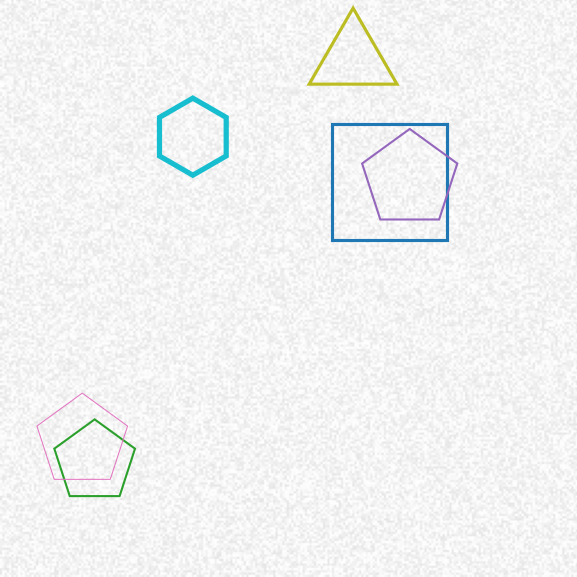[{"shape": "square", "thickness": 1.5, "radius": 0.5, "center": [0.674, 0.684]}, {"shape": "pentagon", "thickness": 1, "radius": 0.37, "center": [0.164, 0.2]}, {"shape": "pentagon", "thickness": 1, "radius": 0.43, "center": [0.709, 0.689]}, {"shape": "pentagon", "thickness": 0.5, "radius": 0.41, "center": [0.142, 0.236]}, {"shape": "triangle", "thickness": 1.5, "radius": 0.44, "center": [0.611, 0.897]}, {"shape": "hexagon", "thickness": 2.5, "radius": 0.33, "center": [0.334, 0.762]}]